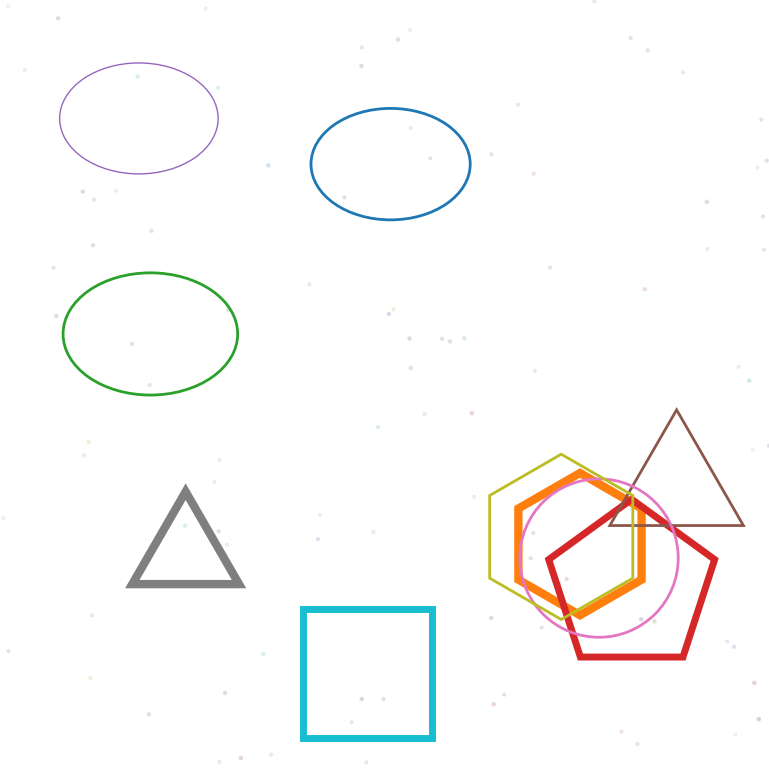[{"shape": "oval", "thickness": 1, "radius": 0.52, "center": [0.507, 0.787]}, {"shape": "hexagon", "thickness": 3, "radius": 0.46, "center": [0.753, 0.293]}, {"shape": "oval", "thickness": 1, "radius": 0.57, "center": [0.195, 0.566]}, {"shape": "pentagon", "thickness": 2.5, "radius": 0.57, "center": [0.82, 0.238]}, {"shape": "oval", "thickness": 0.5, "radius": 0.51, "center": [0.18, 0.846]}, {"shape": "triangle", "thickness": 1, "radius": 0.5, "center": [0.879, 0.368]}, {"shape": "circle", "thickness": 1, "radius": 0.51, "center": [0.778, 0.275]}, {"shape": "triangle", "thickness": 3, "radius": 0.4, "center": [0.241, 0.281]}, {"shape": "hexagon", "thickness": 1, "radius": 0.54, "center": [0.729, 0.303]}, {"shape": "square", "thickness": 2.5, "radius": 0.42, "center": [0.477, 0.125]}]